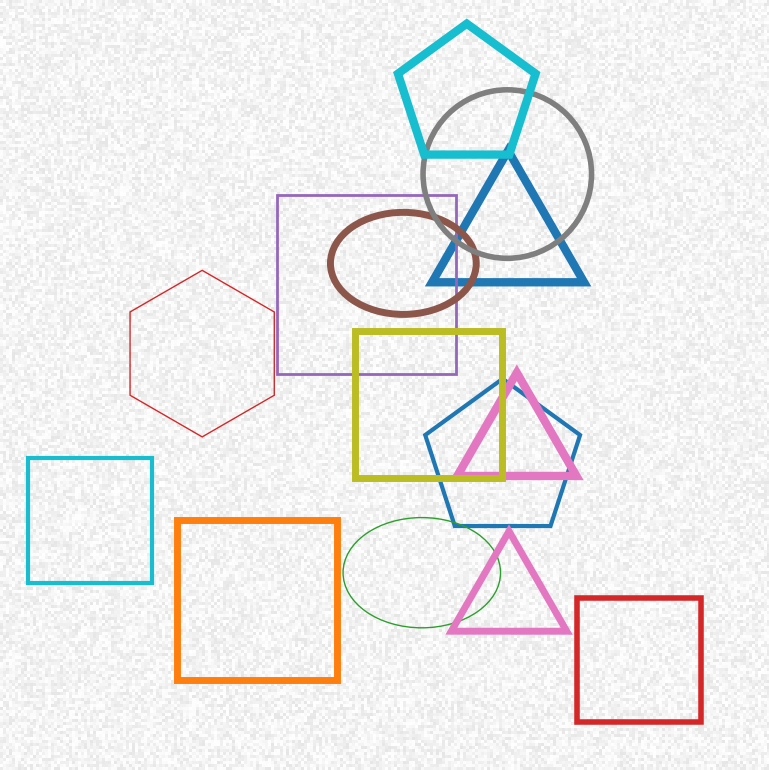[{"shape": "pentagon", "thickness": 1.5, "radius": 0.53, "center": [0.653, 0.402]}, {"shape": "triangle", "thickness": 3, "radius": 0.57, "center": [0.66, 0.69]}, {"shape": "square", "thickness": 2.5, "radius": 0.52, "center": [0.334, 0.221]}, {"shape": "oval", "thickness": 0.5, "radius": 0.51, "center": [0.548, 0.256]}, {"shape": "hexagon", "thickness": 0.5, "radius": 0.54, "center": [0.263, 0.541]}, {"shape": "square", "thickness": 2, "radius": 0.4, "center": [0.83, 0.143]}, {"shape": "square", "thickness": 1, "radius": 0.58, "center": [0.476, 0.631]}, {"shape": "oval", "thickness": 2.5, "radius": 0.47, "center": [0.524, 0.658]}, {"shape": "triangle", "thickness": 3, "radius": 0.45, "center": [0.671, 0.427]}, {"shape": "triangle", "thickness": 2.5, "radius": 0.43, "center": [0.661, 0.224]}, {"shape": "circle", "thickness": 2, "radius": 0.55, "center": [0.659, 0.774]}, {"shape": "square", "thickness": 2.5, "radius": 0.48, "center": [0.556, 0.474]}, {"shape": "square", "thickness": 1.5, "radius": 0.4, "center": [0.117, 0.324]}, {"shape": "pentagon", "thickness": 3, "radius": 0.47, "center": [0.606, 0.875]}]